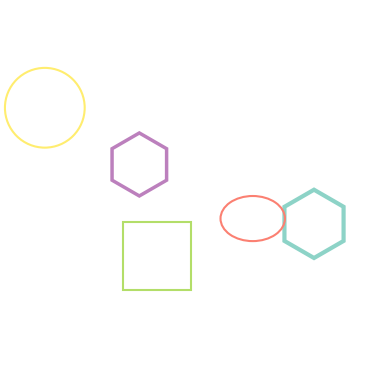[{"shape": "hexagon", "thickness": 3, "radius": 0.44, "center": [0.816, 0.419]}, {"shape": "oval", "thickness": 1.5, "radius": 0.42, "center": [0.656, 0.432]}, {"shape": "square", "thickness": 1.5, "radius": 0.44, "center": [0.408, 0.335]}, {"shape": "hexagon", "thickness": 2.5, "radius": 0.41, "center": [0.362, 0.573]}, {"shape": "circle", "thickness": 1.5, "radius": 0.52, "center": [0.116, 0.72]}]